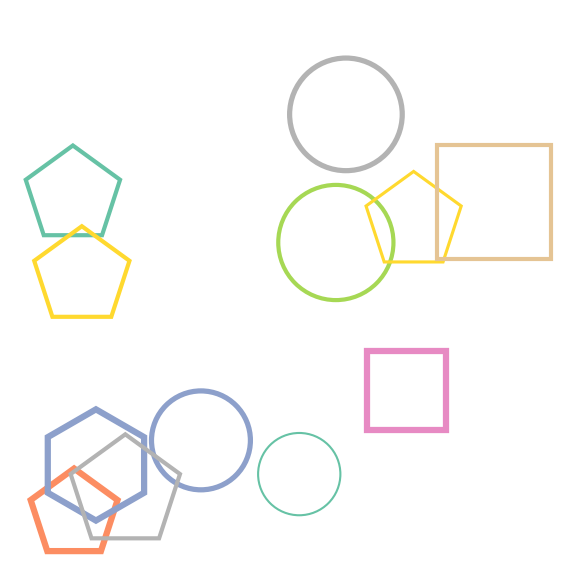[{"shape": "circle", "thickness": 1, "radius": 0.36, "center": [0.518, 0.178]}, {"shape": "pentagon", "thickness": 2, "radius": 0.43, "center": [0.126, 0.661]}, {"shape": "pentagon", "thickness": 3, "radius": 0.4, "center": [0.128, 0.109]}, {"shape": "hexagon", "thickness": 3, "radius": 0.48, "center": [0.166, 0.194]}, {"shape": "circle", "thickness": 2.5, "radius": 0.43, "center": [0.348, 0.237]}, {"shape": "square", "thickness": 3, "radius": 0.35, "center": [0.704, 0.323]}, {"shape": "circle", "thickness": 2, "radius": 0.5, "center": [0.582, 0.579]}, {"shape": "pentagon", "thickness": 1.5, "radius": 0.43, "center": [0.716, 0.616]}, {"shape": "pentagon", "thickness": 2, "radius": 0.43, "center": [0.142, 0.521]}, {"shape": "square", "thickness": 2, "radius": 0.5, "center": [0.855, 0.649]}, {"shape": "pentagon", "thickness": 2, "radius": 0.5, "center": [0.217, 0.148]}, {"shape": "circle", "thickness": 2.5, "radius": 0.49, "center": [0.599, 0.801]}]